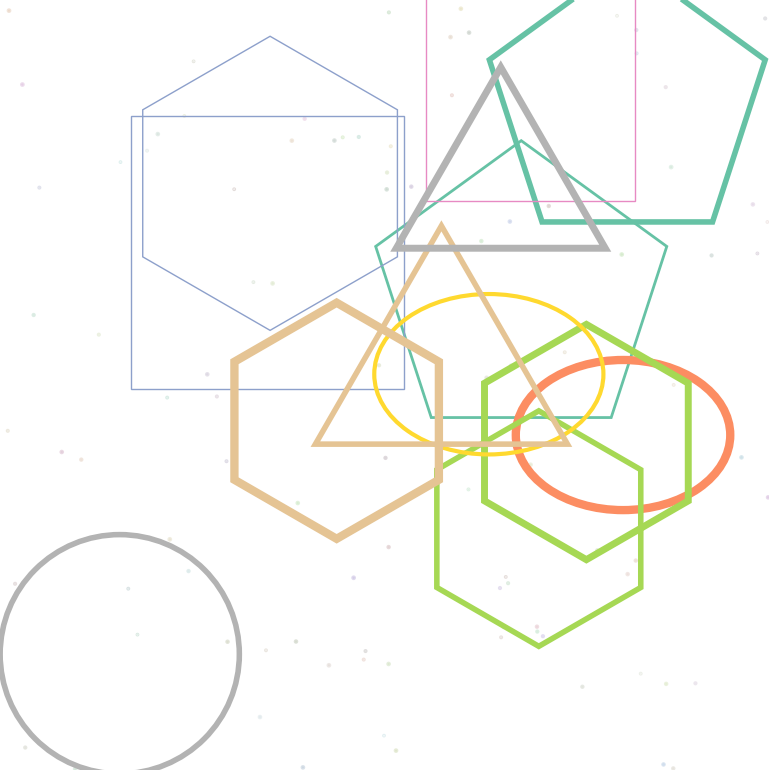[{"shape": "pentagon", "thickness": 2, "radius": 0.94, "center": [0.815, 0.864]}, {"shape": "pentagon", "thickness": 1, "radius": 0.99, "center": [0.677, 0.619]}, {"shape": "oval", "thickness": 3, "radius": 0.7, "center": [0.809, 0.435]}, {"shape": "hexagon", "thickness": 0.5, "radius": 0.95, "center": [0.351, 0.762]}, {"shape": "square", "thickness": 0.5, "radius": 0.89, "center": [0.347, 0.672]}, {"shape": "square", "thickness": 0.5, "radius": 0.68, "center": [0.689, 0.874]}, {"shape": "hexagon", "thickness": 2, "radius": 0.76, "center": [0.7, 0.314]}, {"shape": "hexagon", "thickness": 2.5, "radius": 0.76, "center": [0.762, 0.426]}, {"shape": "oval", "thickness": 1.5, "radius": 0.74, "center": [0.635, 0.514]}, {"shape": "triangle", "thickness": 2, "radius": 0.94, "center": [0.573, 0.518]}, {"shape": "hexagon", "thickness": 3, "radius": 0.77, "center": [0.437, 0.454]}, {"shape": "triangle", "thickness": 2.5, "radius": 0.78, "center": [0.65, 0.756]}, {"shape": "circle", "thickness": 2, "radius": 0.78, "center": [0.156, 0.15]}]